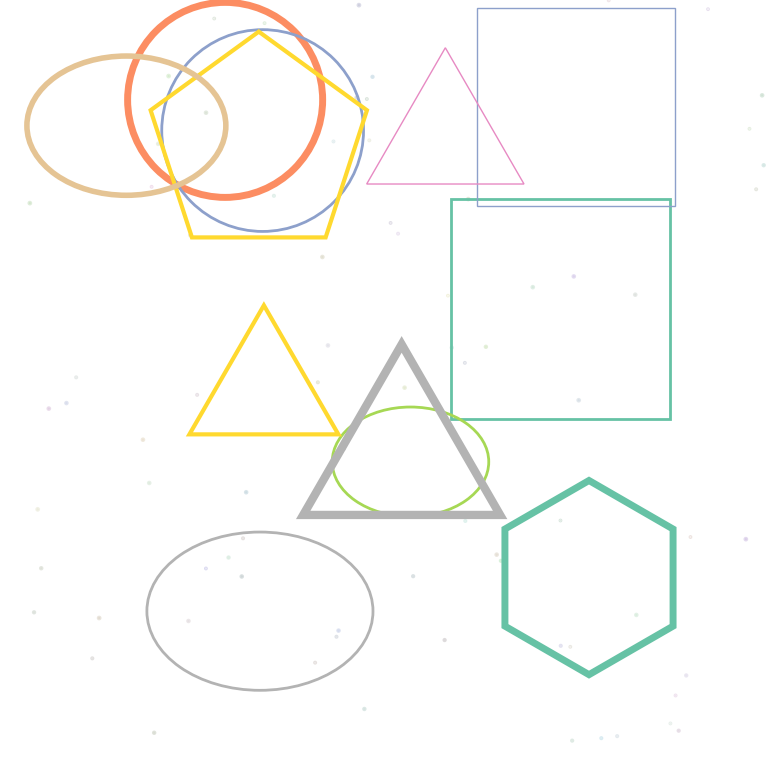[{"shape": "square", "thickness": 1, "radius": 0.71, "center": [0.728, 0.599]}, {"shape": "hexagon", "thickness": 2.5, "radius": 0.63, "center": [0.765, 0.25]}, {"shape": "circle", "thickness": 2.5, "radius": 0.63, "center": [0.292, 0.87]}, {"shape": "circle", "thickness": 1, "radius": 0.66, "center": [0.341, 0.83]}, {"shape": "square", "thickness": 0.5, "radius": 0.64, "center": [0.748, 0.861]}, {"shape": "triangle", "thickness": 0.5, "radius": 0.59, "center": [0.578, 0.82]}, {"shape": "oval", "thickness": 1, "radius": 0.51, "center": [0.533, 0.4]}, {"shape": "triangle", "thickness": 1.5, "radius": 0.56, "center": [0.343, 0.492]}, {"shape": "pentagon", "thickness": 1.5, "radius": 0.74, "center": [0.336, 0.811]}, {"shape": "oval", "thickness": 2, "radius": 0.65, "center": [0.164, 0.837]}, {"shape": "oval", "thickness": 1, "radius": 0.73, "center": [0.338, 0.206]}, {"shape": "triangle", "thickness": 3, "radius": 0.74, "center": [0.522, 0.405]}]